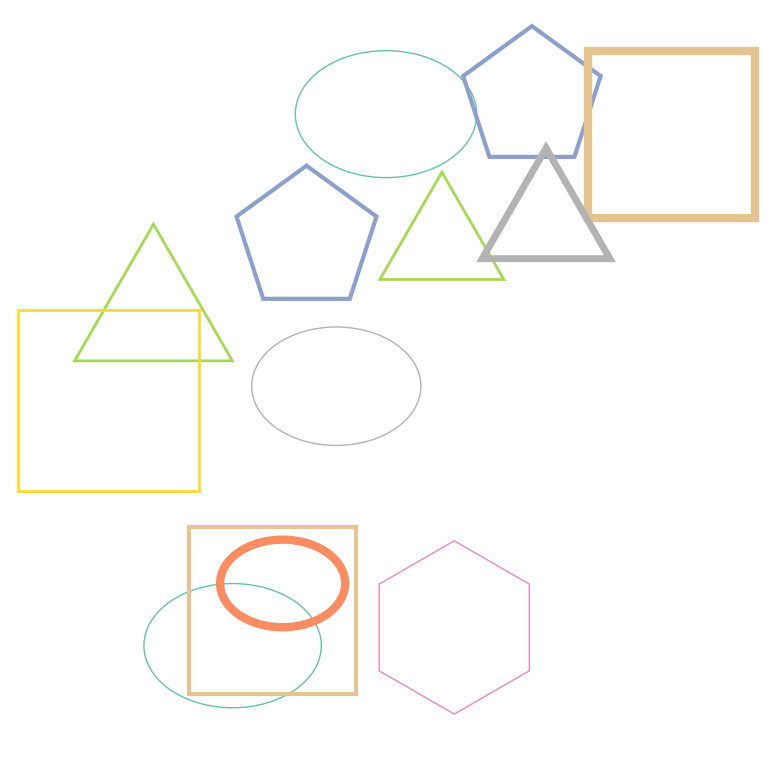[{"shape": "oval", "thickness": 0.5, "radius": 0.59, "center": [0.501, 0.852]}, {"shape": "oval", "thickness": 0.5, "radius": 0.58, "center": [0.302, 0.161]}, {"shape": "oval", "thickness": 3, "radius": 0.41, "center": [0.367, 0.242]}, {"shape": "pentagon", "thickness": 1.5, "radius": 0.48, "center": [0.398, 0.689]}, {"shape": "pentagon", "thickness": 1.5, "radius": 0.47, "center": [0.691, 0.872]}, {"shape": "hexagon", "thickness": 0.5, "radius": 0.56, "center": [0.59, 0.185]}, {"shape": "triangle", "thickness": 1, "radius": 0.46, "center": [0.574, 0.683]}, {"shape": "triangle", "thickness": 1, "radius": 0.59, "center": [0.199, 0.591]}, {"shape": "square", "thickness": 1, "radius": 0.59, "center": [0.141, 0.48]}, {"shape": "square", "thickness": 1.5, "radius": 0.54, "center": [0.354, 0.207]}, {"shape": "square", "thickness": 3, "radius": 0.54, "center": [0.872, 0.825]}, {"shape": "triangle", "thickness": 2.5, "radius": 0.48, "center": [0.709, 0.712]}, {"shape": "oval", "thickness": 0.5, "radius": 0.55, "center": [0.437, 0.498]}]